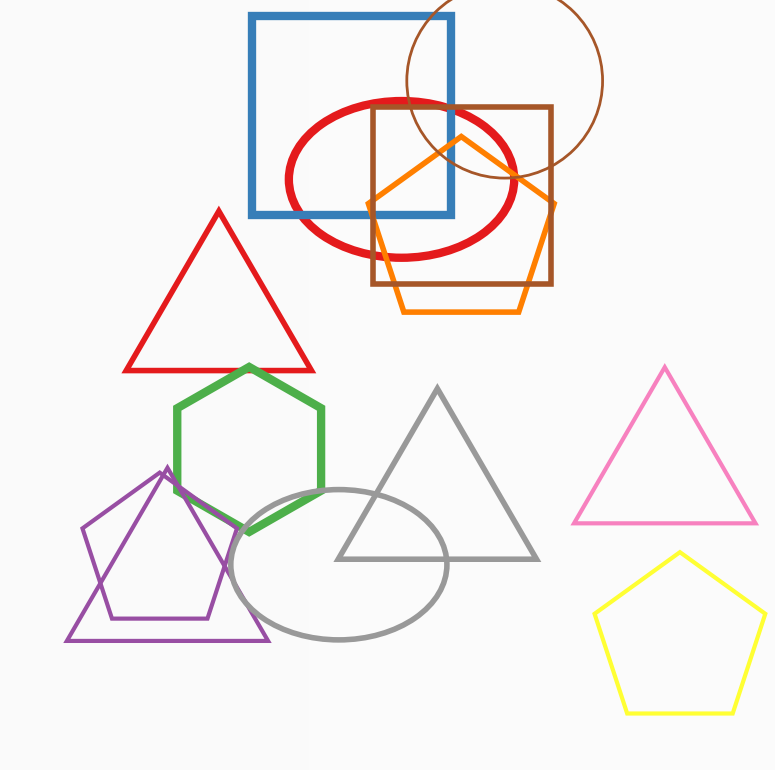[{"shape": "triangle", "thickness": 2, "radius": 0.69, "center": [0.282, 0.588]}, {"shape": "oval", "thickness": 3, "radius": 0.73, "center": [0.518, 0.767]}, {"shape": "square", "thickness": 3, "radius": 0.64, "center": [0.454, 0.85]}, {"shape": "hexagon", "thickness": 3, "radius": 0.54, "center": [0.322, 0.416]}, {"shape": "triangle", "thickness": 1.5, "radius": 0.75, "center": [0.216, 0.243]}, {"shape": "pentagon", "thickness": 1.5, "radius": 0.52, "center": [0.206, 0.281]}, {"shape": "pentagon", "thickness": 2, "radius": 0.63, "center": [0.595, 0.697]}, {"shape": "pentagon", "thickness": 1.5, "radius": 0.58, "center": [0.877, 0.167]}, {"shape": "square", "thickness": 2, "radius": 0.57, "center": [0.596, 0.746]}, {"shape": "circle", "thickness": 1, "radius": 0.63, "center": [0.651, 0.895]}, {"shape": "triangle", "thickness": 1.5, "radius": 0.68, "center": [0.858, 0.388]}, {"shape": "oval", "thickness": 2, "radius": 0.7, "center": [0.437, 0.267]}, {"shape": "triangle", "thickness": 2, "radius": 0.74, "center": [0.564, 0.348]}]